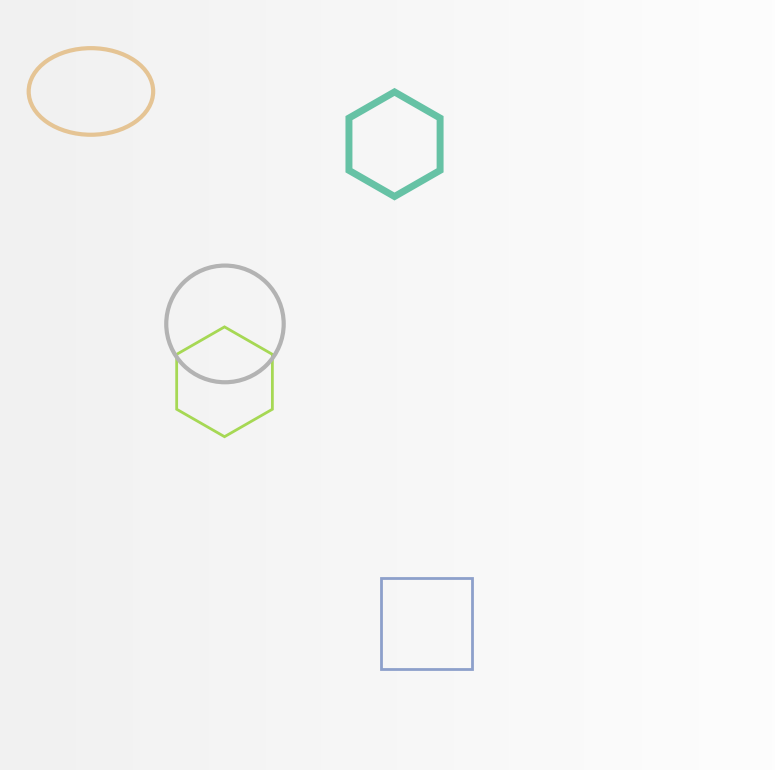[{"shape": "hexagon", "thickness": 2.5, "radius": 0.34, "center": [0.509, 0.813]}, {"shape": "square", "thickness": 1, "radius": 0.29, "center": [0.551, 0.19]}, {"shape": "hexagon", "thickness": 1, "radius": 0.36, "center": [0.29, 0.504]}, {"shape": "oval", "thickness": 1.5, "radius": 0.4, "center": [0.117, 0.881]}, {"shape": "circle", "thickness": 1.5, "radius": 0.38, "center": [0.29, 0.579]}]